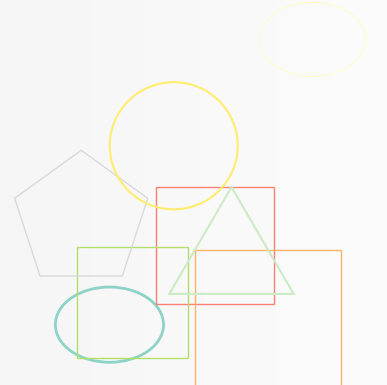[{"shape": "oval", "thickness": 2, "radius": 0.7, "center": [0.282, 0.157]}, {"shape": "oval", "thickness": 0.5, "radius": 0.69, "center": [0.807, 0.898]}, {"shape": "square", "thickness": 1, "radius": 0.76, "center": [0.555, 0.362]}, {"shape": "square", "thickness": 1, "radius": 0.94, "center": [0.692, 0.162]}, {"shape": "square", "thickness": 1, "radius": 0.72, "center": [0.342, 0.214]}, {"shape": "pentagon", "thickness": 1, "radius": 0.9, "center": [0.209, 0.429]}, {"shape": "triangle", "thickness": 1.5, "radius": 0.93, "center": [0.597, 0.329]}, {"shape": "circle", "thickness": 1.5, "radius": 0.83, "center": [0.448, 0.621]}]